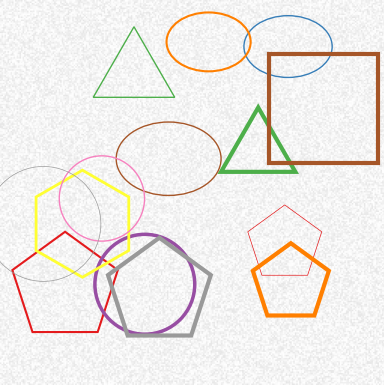[{"shape": "pentagon", "thickness": 1.5, "radius": 0.72, "center": [0.169, 0.254]}, {"shape": "pentagon", "thickness": 0.5, "radius": 0.5, "center": [0.74, 0.367]}, {"shape": "oval", "thickness": 1, "radius": 0.57, "center": [0.748, 0.879]}, {"shape": "triangle", "thickness": 3, "radius": 0.56, "center": [0.671, 0.609]}, {"shape": "triangle", "thickness": 1, "radius": 0.61, "center": [0.348, 0.808]}, {"shape": "circle", "thickness": 2.5, "radius": 0.65, "center": [0.376, 0.262]}, {"shape": "oval", "thickness": 1.5, "radius": 0.55, "center": [0.542, 0.891]}, {"shape": "pentagon", "thickness": 3, "radius": 0.52, "center": [0.755, 0.264]}, {"shape": "hexagon", "thickness": 2, "radius": 0.7, "center": [0.214, 0.419]}, {"shape": "square", "thickness": 3, "radius": 0.71, "center": [0.84, 0.718]}, {"shape": "oval", "thickness": 1, "radius": 0.68, "center": [0.438, 0.588]}, {"shape": "circle", "thickness": 1, "radius": 0.55, "center": [0.265, 0.484]}, {"shape": "pentagon", "thickness": 3, "radius": 0.7, "center": [0.414, 0.242]}, {"shape": "circle", "thickness": 0.5, "radius": 0.75, "center": [0.113, 0.418]}]